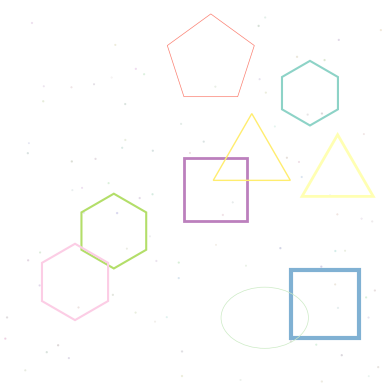[{"shape": "hexagon", "thickness": 1.5, "radius": 0.42, "center": [0.805, 0.758]}, {"shape": "triangle", "thickness": 2, "radius": 0.53, "center": [0.877, 0.543]}, {"shape": "pentagon", "thickness": 0.5, "radius": 0.59, "center": [0.548, 0.845]}, {"shape": "square", "thickness": 3, "radius": 0.44, "center": [0.845, 0.211]}, {"shape": "hexagon", "thickness": 1.5, "radius": 0.49, "center": [0.296, 0.4]}, {"shape": "hexagon", "thickness": 1.5, "radius": 0.5, "center": [0.195, 0.268]}, {"shape": "square", "thickness": 2, "radius": 0.41, "center": [0.56, 0.508]}, {"shape": "oval", "thickness": 0.5, "radius": 0.57, "center": [0.688, 0.175]}, {"shape": "triangle", "thickness": 1, "radius": 0.58, "center": [0.654, 0.589]}]